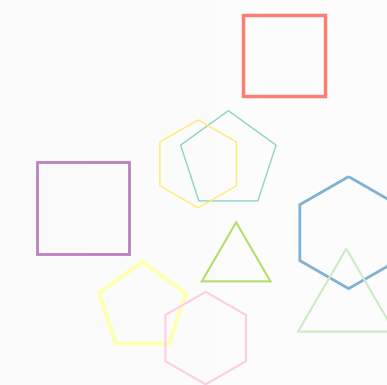[{"shape": "pentagon", "thickness": 1, "radius": 0.65, "center": [0.589, 0.583]}, {"shape": "pentagon", "thickness": 3, "radius": 0.59, "center": [0.367, 0.203]}, {"shape": "square", "thickness": 2.5, "radius": 0.53, "center": [0.733, 0.855]}, {"shape": "hexagon", "thickness": 2, "radius": 0.73, "center": [0.9, 0.396]}, {"shape": "triangle", "thickness": 1.5, "radius": 0.51, "center": [0.609, 0.32]}, {"shape": "hexagon", "thickness": 1.5, "radius": 0.6, "center": [0.531, 0.122]}, {"shape": "square", "thickness": 2, "radius": 0.6, "center": [0.215, 0.459]}, {"shape": "triangle", "thickness": 1.5, "radius": 0.72, "center": [0.894, 0.21]}, {"shape": "hexagon", "thickness": 1, "radius": 0.57, "center": [0.511, 0.574]}]